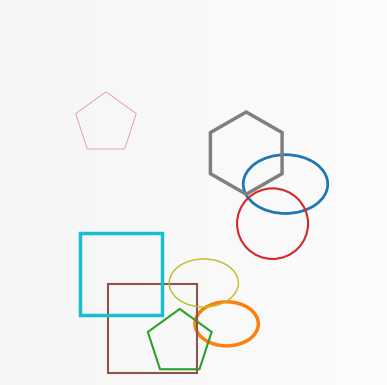[{"shape": "oval", "thickness": 2, "radius": 0.55, "center": [0.737, 0.522]}, {"shape": "oval", "thickness": 2.5, "radius": 0.41, "center": [0.585, 0.159]}, {"shape": "pentagon", "thickness": 1.5, "radius": 0.43, "center": [0.464, 0.111]}, {"shape": "circle", "thickness": 1.5, "radius": 0.46, "center": [0.703, 0.419]}, {"shape": "square", "thickness": 1.5, "radius": 0.58, "center": [0.394, 0.147]}, {"shape": "pentagon", "thickness": 0.5, "radius": 0.41, "center": [0.274, 0.679]}, {"shape": "hexagon", "thickness": 2.5, "radius": 0.53, "center": [0.635, 0.602]}, {"shape": "oval", "thickness": 1, "radius": 0.45, "center": [0.526, 0.265]}, {"shape": "square", "thickness": 2.5, "radius": 0.53, "center": [0.313, 0.287]}]